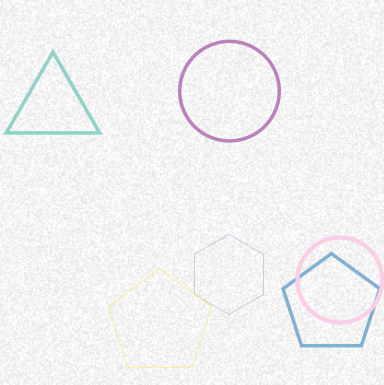[{"shape": "triangle", "thickness": 2.5, "radius": 0.7, "center": [0.138, 0.725]}, {"shape": "hexagon", "thickness": 0.5, "radius": 0.52, "center": [0.595, 0.287]}, {"shape": "pentagon", "thickness": 2.5, "radius": 0.66, "center": [0.861, 0.209]}, {"shape": "circle", "thickness": 3, "radius": 0.55, "center": [0.883, 0.273]}, {"shape": "circle", "thickness": 2.5, "radius": 0.65, "center": [0.596, 0.763]}, {"shape": "pentagon", "thickness": 0.5, "radius": 0.71, "center": [0.416, 0.16]}]